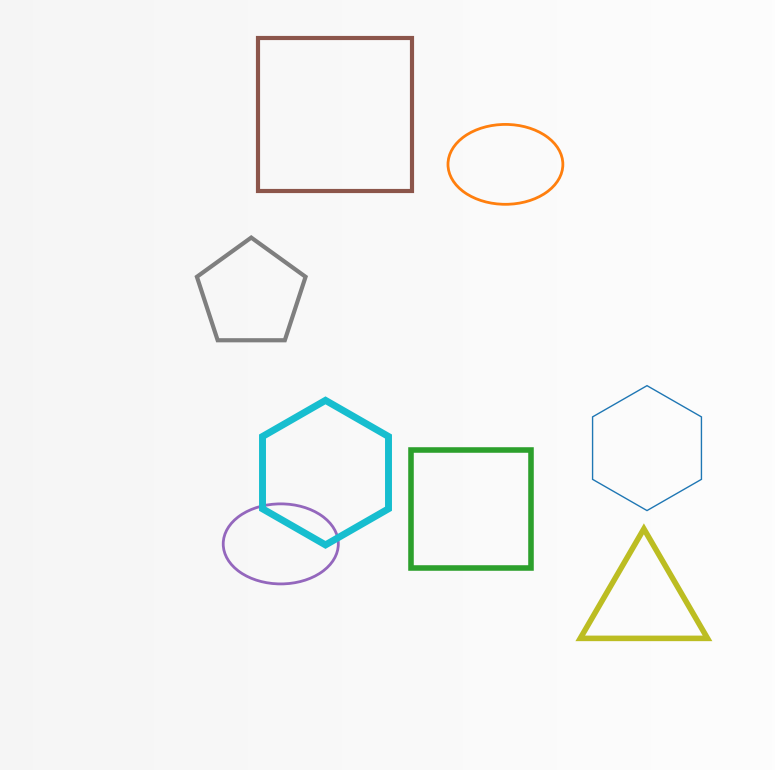[{"shape": "hexagon", "thickness": 0.5, "radius": 0.41, "center": [0.835, 0.418]}, {"shape": "oval", "thickness": 1, "radius": 0.37, "center": [0.652, 0.787]}, {"shape": "square", "thickness": 2, "radius": 0.38, "center": [0.608, 0.339]}, {"shape": "oval", "thickness": 1, "radius": 0.37, "center": [0.362, 0.294]}, {"shape": "square", "thickness": 1.5, "radius": 0.5, "center": [0.432, 0.852]}, {"shape": "pentagon", "thickness": 1.5, "radius": 0.37, "center": [0.324, 0.618]}, {"shape": "triangle", "thickness": 2, "radius": 0.47, "center": [0.831, 0.218]}, {"shape": "hexagon", "thickness": 2.5, "radius": 0.47, "center": [0.42, 0.386]}]